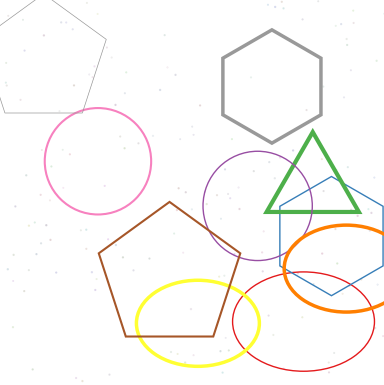[{"shape": "oval", "thickness": 1, "radius": 0.92, "center": [0.788, 0.165]}, {"shape": "hexagon", "thickness": 1, "radius": 0.77, "center": [0.861, 0.387]}, {"shape": "triangle", "thickness": 3, "radius": 0.69, "center": [0.812, 0.519]}, {"shape": "circle", "thickness": 1, "radius": 0.71, "center": [0.669, 0.465]}, {"shape": "oval", "thickness": 2.5, "radius": 0.81, "center": [0.899, 0.302]}, {"shape": "oval", "thickness": 2.5, "radius": 0.8, "center": [0.514, 0.16]}, {"shape": "pentagon", "thickness": 1.5, "radius": 0.97, "center": [0.44, 0.282]}, {"shape": "circle", "thickness": 1.5, "radius": 0.69, "center": [0.254, 0.581]}, {"shape": "hexagon", "thickness": 2.5, "radius": 0.74, "center": [0.706, 0.775]}, {"shape": "pentagon", "thickness": 0.5, "radius": 0.86, "center": [0.113, 0.845]}]